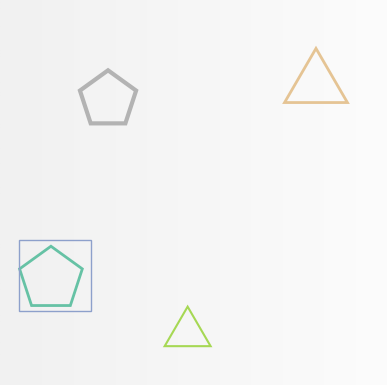[{"shape": "pentagon", "thickness": 2, "radius": 0.43, "center": [0.131, 0.275]}, {"shape": "square", "thickness": 1, "radius": 0.46, "center": [0.143, 0.284]}, {"shape": "triangle", "thickness": 1.5, "radius": 0.34, "center": [0.484, 0.135]}, {"shape": "triangle", "thickness": 2, "radius": 0.47, "center": [0.815, 0.78]}, {"shape": "pentagon", "thickness": 3, "radius": 0.38, "center": [0.279, 0.741]}]